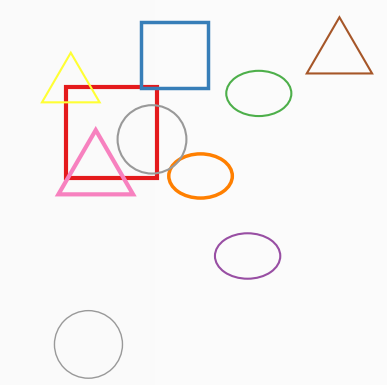[{"shape": "square", "thickness": 3, "radius": 0.59, "center": [0.287, 0.656]}, {"shape": "square", "thickness": 2.5, "radius": 0.43, "center": [0.45, 0.858]}, {"shape": "oval", "thickness": 1.5, "radius": 0.42, "center": [0.668, 0.757]}, {"shape": "oval", "thickness": 1.5, "radius": 0.42, "center": [0.639, 0.335]}, {"shape": "oval", "thickness": 2.5, "radius": 0.41, "center": [0.518, 0.543]}, {"shape": "triangle", "thickness": 1.5, "radius": 0.43, "center": [0.183, 0.777]}, {"shape": "triangle", "thickness": 1.5, "radius": 0.49, "center": [0.876, 0.858]}, {"shape": "triangle", "thickness": 3, "radius": 0.56, "center": [0.247, 0.551]}, {"shape": "circle", "thickness": 1.5, "radius": 0.44, "center": [0.392, 0.638]}, {"shape": "circle", "thickness": 1, "radius": 0.44, "center": [0.228, 0.105]}]